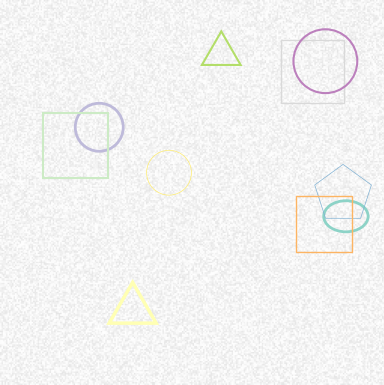[{"shape": "oval", "thickness": 2, "radius": 0.29, "center": [0.898, 0.438]}, {"shape": "triangle", "thickness": 2.5, "radius": 0.35, "center": [0.345, 0.196]}, {"shape": "circle", "thickness": 2, "radius": 0.31, "center": [0.258, 0.669]}, {"shape": "pentagon", "thickness": 0.5, "radius": 0.39, "center": [0.891, 0.496]}, {"shape": "square", "thickness": 1, "radius": 0.36, "center": [0.84, 0.417]}, {"shape": "triangle", "thickness": 1.5, "radius": 0.29, "center": [0.575, 0.86]}, {"shape": "square", "thickness": 1, "radius": 0.41, "center": [0.811, 0.815]}, {"shape": "circle", "thickness": 1.5, "radius": 0.41, "center": [0.845, 0.841]}, {"shape": "square", "thickness": 1.5, "radius": 0.42, "center": [0.195, 0.621]}, {"shape": "circle", "thickness": 0.5, "radius": 0.29, "center": [0.439, 0.551]}]